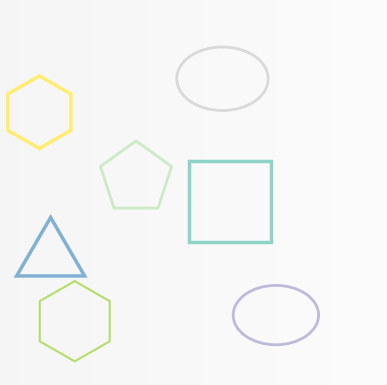[{"shape": "square", "thickness": 2.5, "radius": 0.53, "center": [0.594, 0.477]}, {"shape": "oval", "thickness": 2, "radius": 0.55, "center": [0.712, 0.182]}, {"shape": "triangle", "thickness": 2.5, "radius": 0.51, "center": [0.131, 0.334]}, {"shape": "hexagon", "thickness": 1.5, "radius": 0.52, "center": [0.193, 0.166]}, {"shape": "oval", "thickness": 2, "radius": 0.59, "center": [0.574, 0.795]}, {"shape": "pentagon", "thickness": 2, "radius": 0.48, "center": [0.351, 0.538]}, {"shape": "hexagon", "thickness": 2.5, "radius": 0.47, "center": [0.102, 0.709]}]